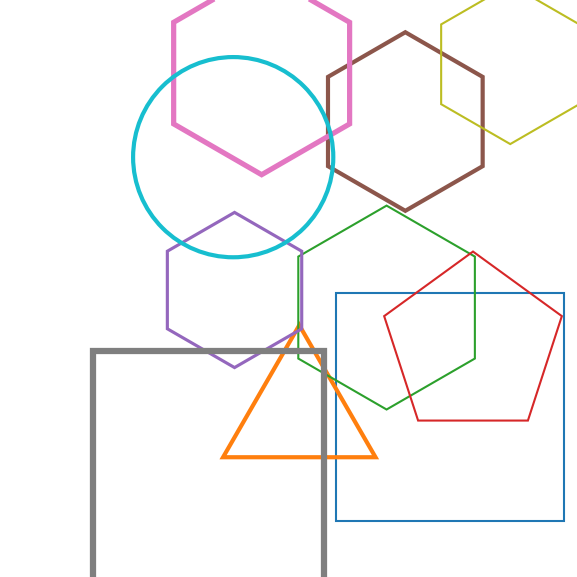[{"shape": "square", "thickness": 1, "radius": 0.99, "center": [0.779, 0.295]}, {"shape": "triangle", "thickness": 2, "radius": 0.76, "center": [0.518, 0.284]}, {"shape": "hexagon", "thickness": 1, "radius": 0.88, "center": [0.669, 0.467]}, {"shape": "pentagon", "thickness": 1, "radius": 0.81, "center": [0.819, 0.402]}, {"shape": "hexagon", "thickness": 1.5, "radius": 0.67, "center": [0.406, 0.497]}, {"shape": "hexagon", "thickness": 2, "radius": 0.77, "center": [0.702, 0.789]}, {"shape": "hexagon", "thickness": 2.5, "radius": 0.88, "center": [0.453, 0.873]}, {"shape": "square", "thickness": 3, "radius": 1.0, "center": [0.362, 0.191]}, {"shape": "hexagon", "thickness": 1, "radius": 0.69, "center": [0.884, 0.888]}, {"shape": "circle", "thickness": 2, "radius": 0.87, "center": [0.404, 0.727]}]